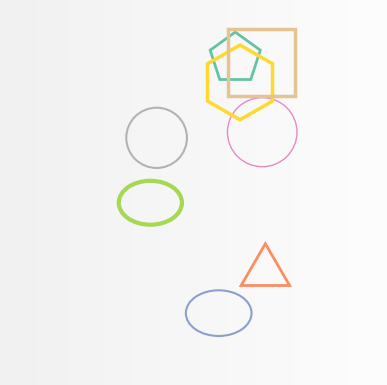[{"shape": "pentagon", "thickness": 2, "radius": 0.34, "center": [0.607, 0.849]}, {"shape": "triangle", "thickness": 2, "radius": 0.36, "center": [0.685, 0.295]}, {"shape": "oval", "thickness": 1.5, "radius": 0.42, "center": [0.564, 0.187]}, {"shape": "circle", "thickness": 1, "radius": 0.45, "center": [0.677, 0.657]}, {"shape": "oval", "thickness": 3, "radius": 0.41, "center": [0.388, 0.473]}, {"shape": "hexagon", "thickness": 2.5, "radius": 0.48, "center": [0.619, 0.786]}, {"shape": "square", "thickness": 2.5, "radius": 0.43, "center": [0.675, 0.838]}, {"shape": "circle", "thickness": 1.5, "radius": 0.39, "center": [0.404, 0.642]}]